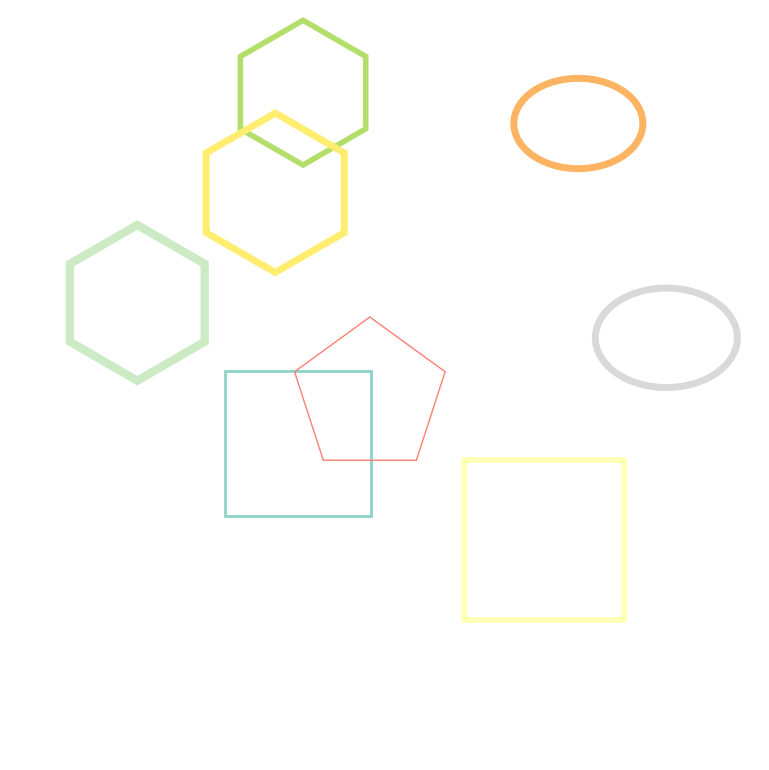[{"shape": "square", "thickness": 1, "radius": 0.47, "center": [0.387, 0.424]}, {"shape": "square", "thickness": 2, "radius": 0.52, "center": [0.706, 0.299]}, {"shape": "pentagon", "thickness": 0.5, "radius": 0.51, "center": [0.48, 0.485]}, {"shape": "oval", "thickness": 2.5, "radius": 0.42, "center": [0.751, 0.84]}, {"shape": "hexagon", "thickness": 2, "radius": 0.47, "center": [0.394, 0.88]}, {"shape": "oval", "thickness": 2.5, "radius": 0.46, "center": [0.865, 0.561]}, {"shape": "hexagon", "thickness": 3, "radius": 0.51, "center": [0.178, 0.607]}, {"shape": "hexagon", "thickness": 2.5, "radius": 0.52, "center": [0.357, 0.75]}]